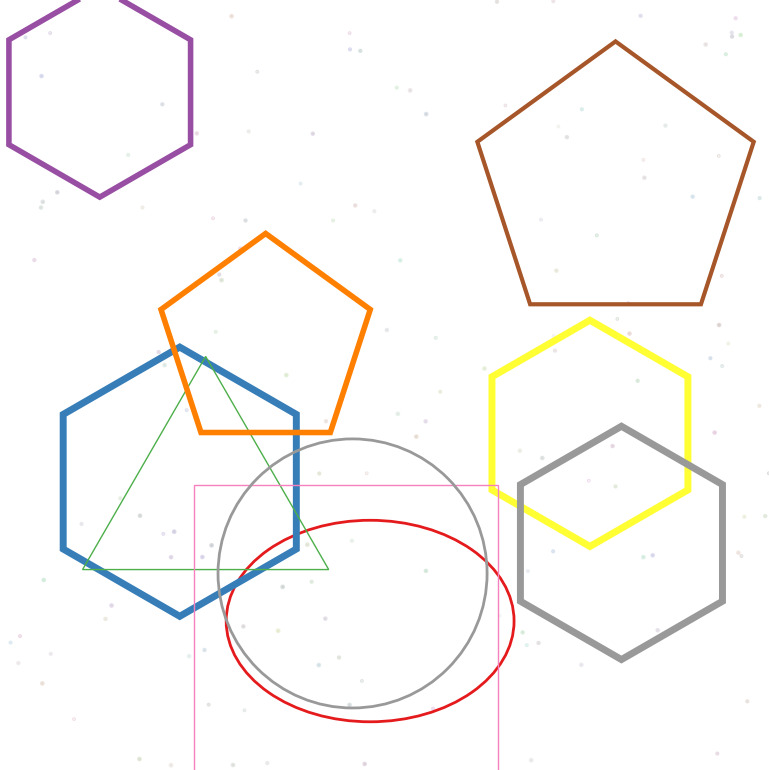[{"shape": "oval", "thickness": 1, "radius": 0.93, "center": [0.481, 0.193]}, {"shape": "hexagon", "thickness": 2.5, "radius": 0.87, "center": [0.233, 0.374]}, {"shape": "triangle", "thickness": 0.5, "radius": 0.92, "center": [0.267, 0.353]}, {"shape": "hexagon", "thickness": 2, "radius": 0.68, "center": [0.13, 0.88]}, {"shape": "pentagon", "thickness": 2, "radius": 0.71, "center": [0.345, 0.554]}, {"shape": "hexagon", "thickness": 2.5, "radius": 0.73, "center": [0.766, 0.437]}, {"shape": "pentagon", "thickness": 1.5, "radius": 0.94, "center": [0.799, 0.758]}, {"shape": "square", "thickness": 0.5, "radius": 0.99, "center": [0.45, 0.173]}, {"shape": "hexagon", "thickness": 2.5, "radius": 0.76, "center": [0.807, 0.295]}, {"shape": "circle", "thickness": 1, "radius": 0.87, "center": [0.458, 0.255]}]